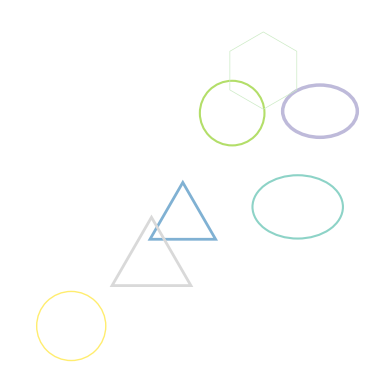[{"shape": "oval", "thickness": 1.5, "radius": 0.59, "center": [0.773, 0.463]}, {"shape": "oval", "thickness": 2.5, "radius": 0.48, "center": [0.831, 0.711]}, {"shape": "triangle", "thickness": 2, "radius": 0.49, "center": [0.475, 0.428]}, {"shape": "circle", "thickness": 1.5, "radius": 0.42, "center": [0.603, 0.706]}, {"shape": "triangle", "thickness": 2, "radius": 0.59, "center": [0.393, 0.317]}, {"shape": "hexagon", "thickness": 0.5, "radius": 0.5, "center": [0.684, 0.817]}, {"shape": "circle", "thickness": 1, "radius": 0.45, "center": [0.185, 0.153]}]